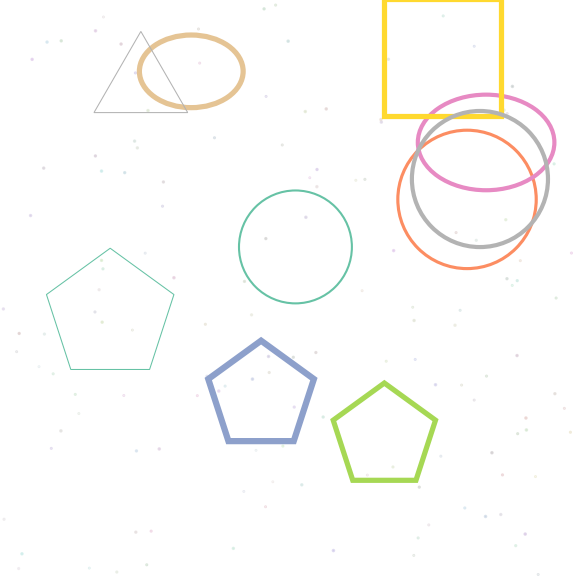[{"shape": "pentagon", "thickness": 0.5, "radius": 0.58, "center": [0.191, 0.453]}, {"shape": "circle", "thickness": 1, "radius": 0.49, "center": [0.512, 0.572]}, {"shape": "circle", "thickness": 1.5, "radius": 0.6, "center": [0.809, 0.654]}, {"shape": "pentagon", "thickness": 3, "radius": 0.48, "center": [0.452, 0.313]}, {"shape": "oval", "thickness": 2, "radius": 0.59, "center": [0.842, 0.752]}, {"shape": "pentagon", "thickness": 2.5, "radius": 0.47, "center": [0.666, 0.243]}, {"shape": "square", "thickness": 2.5, "radius": 0.51, "center": [0.767, 0.899]}, {"shape": "oval", "thickness": 2.5, "radius": 0.45, "center": [0.331, 0.876]}, {"shape": "triangle", "thickness": 0.5, "radius": 0.47, "center": [0.244, 0.851]}, {"shape": "circle", "thickness": 2, "radius": 0.59, "center": [0.831, 0.689]}]